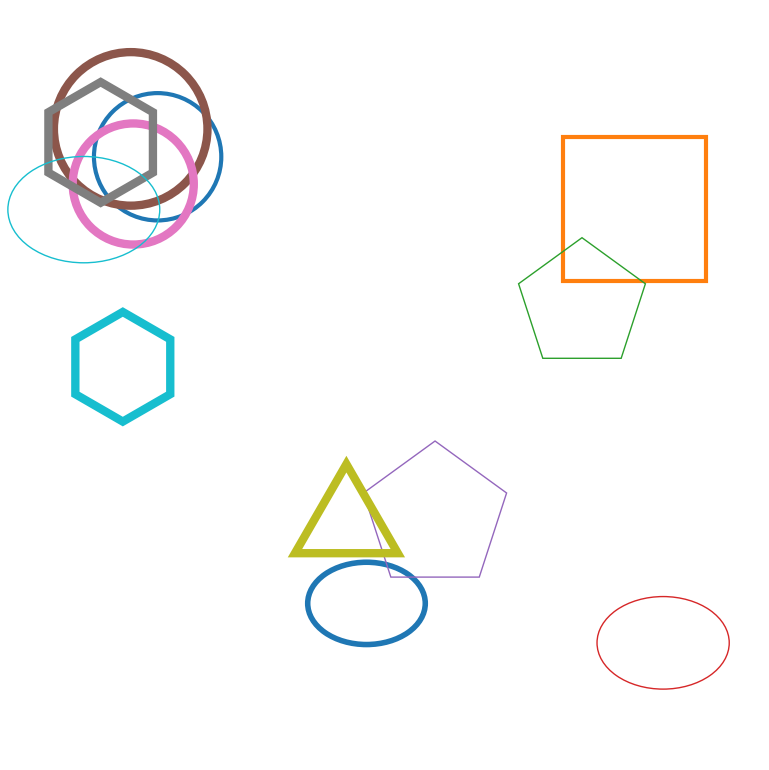[{"shape": "oval", "thickness": 2, "radius": 0.38, "center": [0.476, 0.216]}, {"shape": "circle", "thickness": 1.5, "radius": 0.41, "center": [0.205, 0.796]}, {"shape": "square", "thickness": 1.5, "radius": 0.47, "center": [0.824, 0.728]}, {"shape": "pentagon", "thickness": 0.5, "radius": 0.43, "center": [0.756, 0.605]}, {"shape": "oval", "thickness": 0.5, "radius": 0.43, "center": [0.861, 0.165]}, {"shape": "pentagon", "thickness": 0.5, "radius": 0.49, "center": [0.565, 0.33]}, {"shape": "circle", "thickness": 3, "radius": 0.5, "center": [0.17, 0.833]}, {"shape": "circle", "thickness": 3, "radius": 0.39, "center": [0.173, 0.761]}, {"shape": "hexagon", "thickness": 3, "radius": 0.39, "center": [0.131, 0.815]}, {"shape": "triangle", "thickness": 3, "radius": 0.39, "center": [0.45, 0.32]}, {"shape": "hexagon", "thickness": 3, "radius": 0.36, "center": [0.159, 0.524]}, {"shape": "oval", "thickness": 0.5, "radius": 0.49, "center": [0.109, 0.728]}]